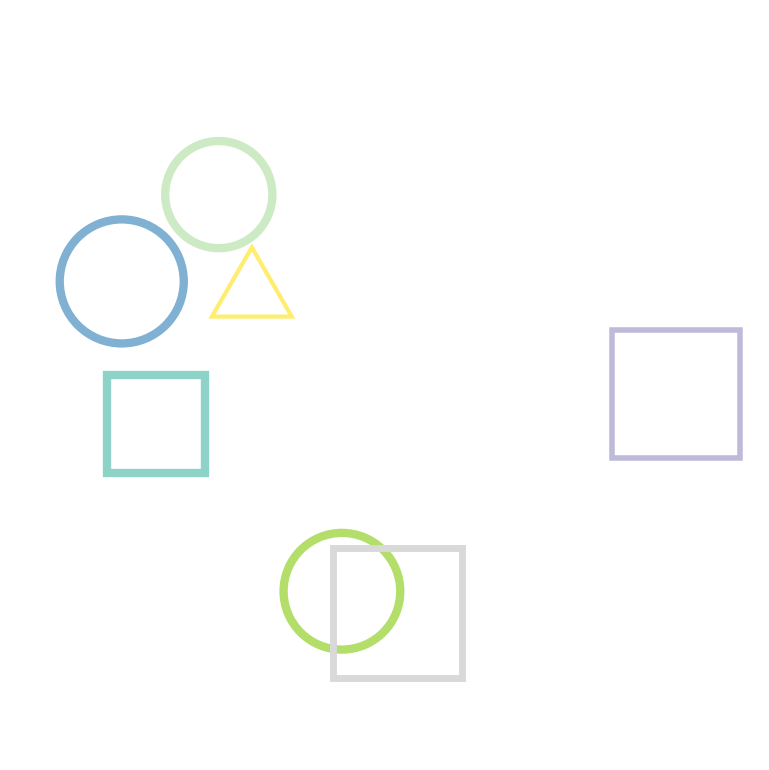[{"shape": "square", "thickness": 3, "radius": 0.32, "center": [0.203, 0.449]}, {"shape": "square", "thickness": 2, "radius": 0.42, "center": [0.877, 0.488]}, {"shape": "circle", "thickness": 3, "radius": 0.4, "center": [0.158, 0.635]}, {"shape": "circle", "thickness": 3, "radius": 0.38, "center": [0.444, 0.232]}, {"shape": "square", "thickness": 2.5, "radius": 0.42, "center": [0.516, 0.204]}, {"shape": "circle", "thickness": 3, "radius": 0.35, "center": [0.284, 0.747]}, {"shape": "triangle", "thickness": 1.5, "radius": 0.3, "center": [0.327, 0.619]}]